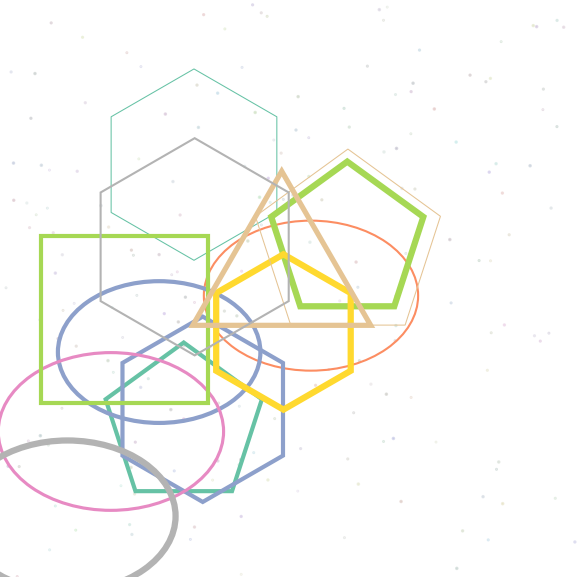[{"shape": "hexagon", "thickness": 0.5, "radius": 0.83, "center": [0.336, 0.714]}, {"shape": "pentagon", "thickness": 2, "radius": 0.71, "center": [0.318, 0.264]}, {"shape": "oval", "thickness": 1, "radius": 0.93, "center": [0.539, 0.487]}, {"shape": "oval", "thickness": 2, "radius": 0.88, "center": [0.276, 0.39]}, {"shape": "hexagon", "thickness": 2, "radius": 0.8, "center": [0.351, 0.29]}, {"shape": "oval", "thickness": 1.5, "radius": 0.98, "center": [0.192, 0.252]}, {"shape": "pentagon", "thickness": 3, "radius": 0.69, "center": [0.601, 0.581]}, {"shape": "square", "thickness": 2, "radius": 0.72, "center": [0.216, 0.445]}, {"shape": "hexagon", "thickness": 3, "radius": 0.67, "center": [0.491, 0.424]}, {"shape": "pentagon", "thickness": 0.5, "radius": 0.84, "center": [0.602, 0.573]}, {"shape": "triangle", "thickness": 2.5, "radius": 0.89, "center": [0.488, 0.525]}, {"shape": "oval", "thickness": 3, "radius": 0.94, "center": [0.117, 0.105]}, {"shape": "hexagon", "thickness": 1, "radius": 0.94, "center": [0.337, 0.572]}]